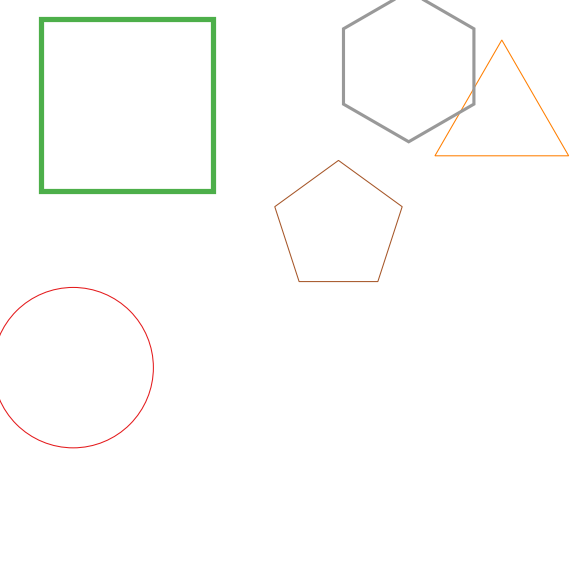[{"shape": "circle", "thickness": 0.5, "radius": 0.69, "center": [0.127, 0.363]}, {"shape": "square", "thickness": 2.5, "radius": 0.75, "center": [0.22, 0.817]}, {"shape": "triangle", "thickness": 0.5, "radius": 0.67, "center": [0.869, 0.796]}, {"shape": "pentagon", "thickness": 0.5, "radius": 0.58, "center": [0.586, 0.605]}, {"shape": "hexagon", "thickness": 1.5, "radius": 0.65, "center": [0.708, 0.884]}]